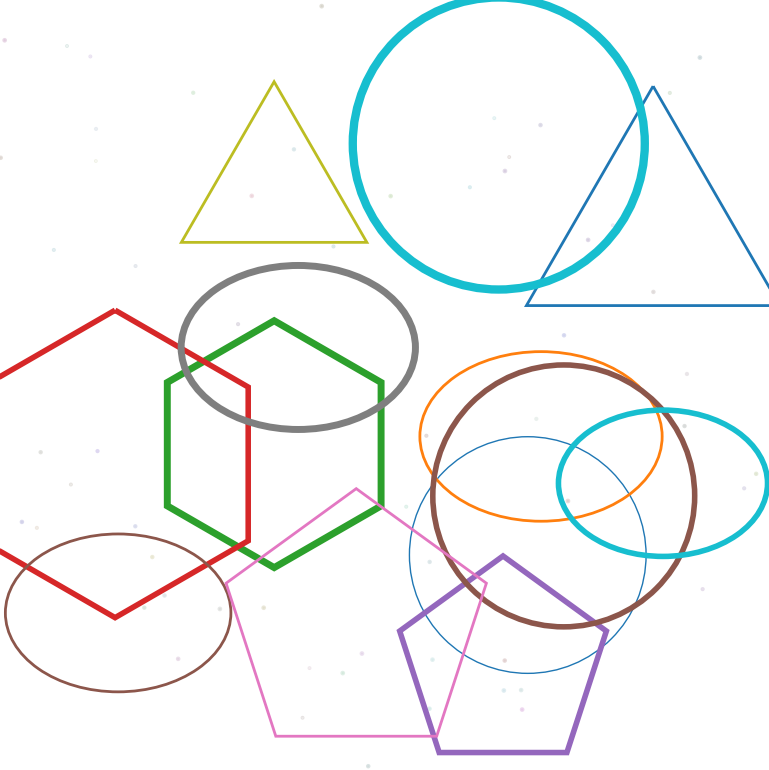[{"shape": "circle", "thickness": 0.5, "radius": 0.77, "center": [0.685, 0.279]}, {"shape": "triangle", "thickness": 1, "radius": 0.95, "center": [0.848, 0.698]}, {"shape": "oval", "thickness": 1, "radius": 0.79, "center": [0.703, 0.433]}, {"shape": "hexagon", "thickness": 2.5, "radius": 0.8, "center": [0.356, 0.423]}, {"shape": "hexagon", "thickness": 2, "radius": 1.0, "center": [0.149, 0.397]}, {"shape": "pentagon", "thickness": 2, "radius": 0.71, "center": [0.653, 0.137]}, {"shape": "circle", "thickness": 2, "radius": 0.85, "center": [0.732, 0.356]}, {"shape": "oval", "thickness": 1, "radius": 0.73, "center": [0.153, 0.204]}, {"shape": "pentagon", "thickness": 1, "radius": 0.89, "center": [0.463, 0.188]}, {"shape": "oval", "thickness": 2.5, "radius": 0.76, "center": [0.387, 0.549]}, {"shape": "triangle", "thickness": 1, "radius": 0.7, "center": [0.356, 0.755]}, {"shape": "oval", "thickness": 2, "radius": 0.68, "center": [0.861, 0.372]}, {"shape": "circle", "thickness": 3, "radius": 0.95, "center": [0.648, 0.814]}]